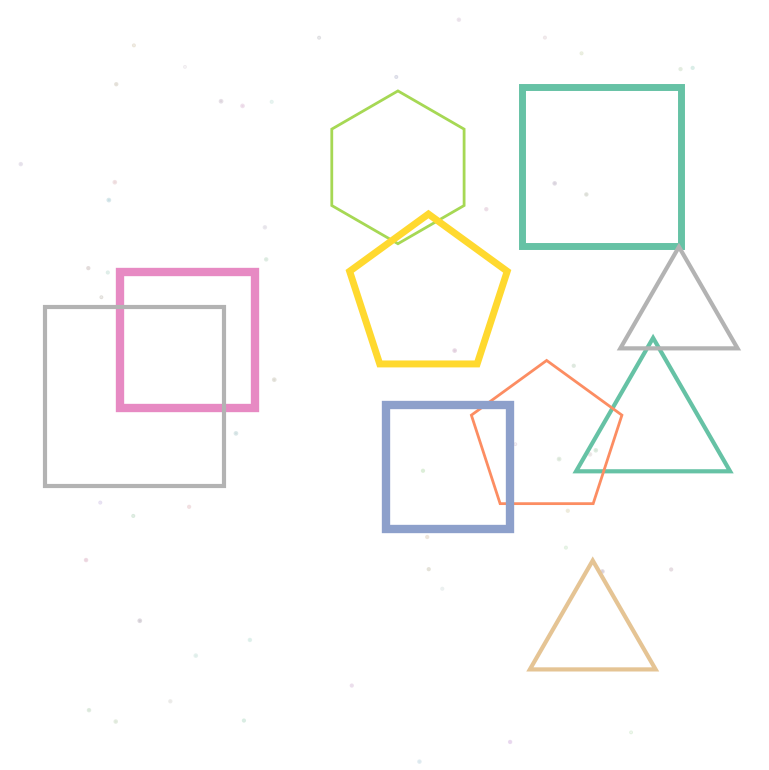[{"shape": "triangle", "thickness": 1.5, "radius": 0.58, "center": [0.848, 0.446]}, {"shape": "square", "thickness": 2.5, "radius": 0.52, "center": [0.781, 0.784]}, {"shape": "pentagon", "thickness": 1, "radius": 0.51, "center": [0.71, 0.429]}, {"shape": "square", "thickness": 3, "radius": 0.4, "center": [0.582, 0.393]}, {"shape": "square", "thickness": 3, "radius": 0.44, "center": [0.244, 0.558]}, {"shape": "hexagon", "thickness": 1, "radius": 0.5, "center": [0.517, 0.783]}, {"shape": "pentagon", "thickness": 2.5, "radius": 0.54, "center": [0.556, 0.614]}, {"shape": "triangle", "thickness": 1.5, "radius": 0.47, "center": [0.77, 0.178]}, {"shape": "triangle", "thickness": 1.5, "radius": 0.44, "center": [0.882, 0.592]}, {"shape": "square", "thickness": 1.5, "radius": 0.58, "center": [0.175, 0.485]}]